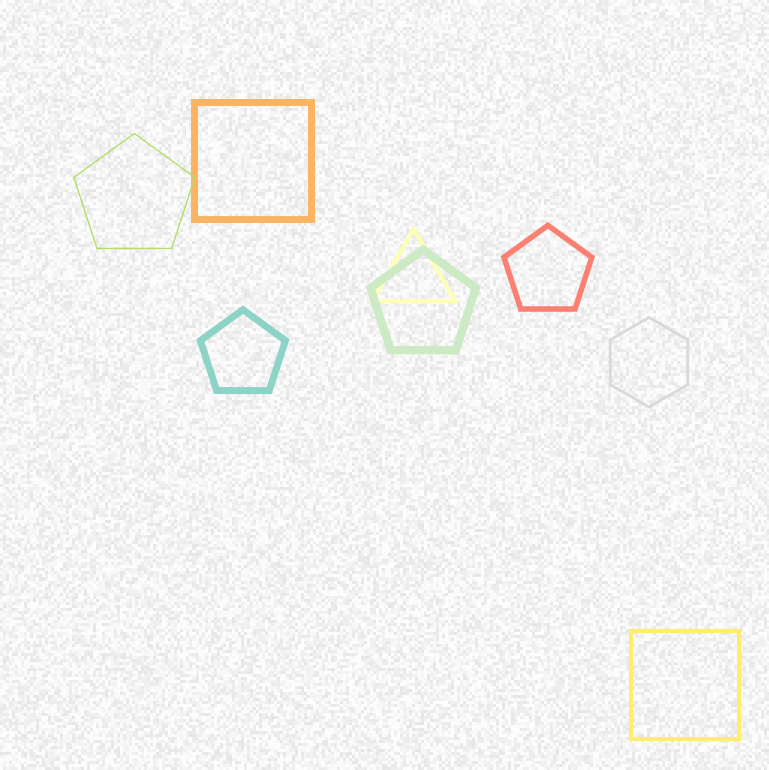[{"shape": "pentagon", "thickness": 2.5, "radius": 0.29, "center": [0.315, 0.54]}, {"shape": "triangle", "thickness": 1.5, "radius": 0.31, "center": [0.537, 0.64]}, {"shape": "pentagon", "thickness": 2, "radius": 0.3, "center": [0.712, 0.647]}, {"shape": "square", "thickness": 2.5, "radius": 0.38, "center": [0.328, 0.792]}, {"shape": "pentagon", "thickness": 0.5, "radius": 0.41, "center": [0.174, 0.744]}, {"shape": "hexagon", "thickness": 1, "radius": 0.29, "center": [0.843, 0.53]}, {"shape": "pentagon", "thickness": 3, "radius": 0.36, "center": [0.55, 0.604]}, {"shape": "square", "thickness": 1.5, "radius": 0.35, "center": [0.889, 0.111]}]